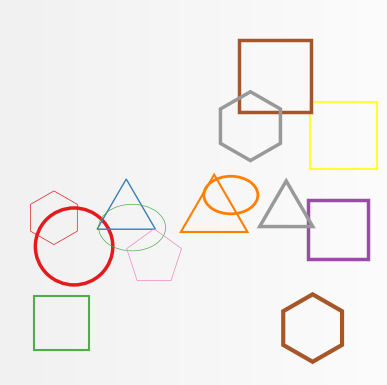[{"shape": "circle", "thickness": 2.5, "radius": 0.5, "center": [0.191, 0.36]}, {"shape": "hexagon", "thickness": 0.5, "radius": 0.35, "center": [0.139, 0.434]}, {"shape": "triangle", "thickness": 1, "radius": 0.43, "center": [0.326, 0.448]}, {"shape": "oval", "thickness": 0.5, "radius": 0.43, "center": [0.341, 0.409]}, {"shape": "square", "thickness": 1.5, "radius": 0.35, "center": [0.158, 0.16]}, {"shape": "square", "thickness": 2.5, "radius": 0.38, "center": [0.872, 0.404]}, {"shape": "oval", "thickness": 2, "radius": 0.35, "center": [0.596, 0.493]}, {"shape": "triangle", "thickness": 1.5, "radius": 0.5, "center": [0.553, 0.447]}, {"shape": "square", "thickness": 1.5, "radius": 0.43, "center": [0.887, 0.647]}, {"shape": "square", "thickness": 2.5, "radius": 0.47, "center": [0.709, 0.802]}, {"shape": "hexagon", "thickness": 3, "radius": 0.44, "center": [0.807, 0.148]}, {"shape": "pentagon", "thickness": 0.5, "radius": 0.37, "center": [0.398, 0.331]}, {"shape": "triangle", "thickness": 2.5, "radius": 0.4, "center": [0.739, 0.451]}, {"shape": "hexagon", "thickness": 2.5, "radius": 0.45, "center": [0.646, 0.672]}]